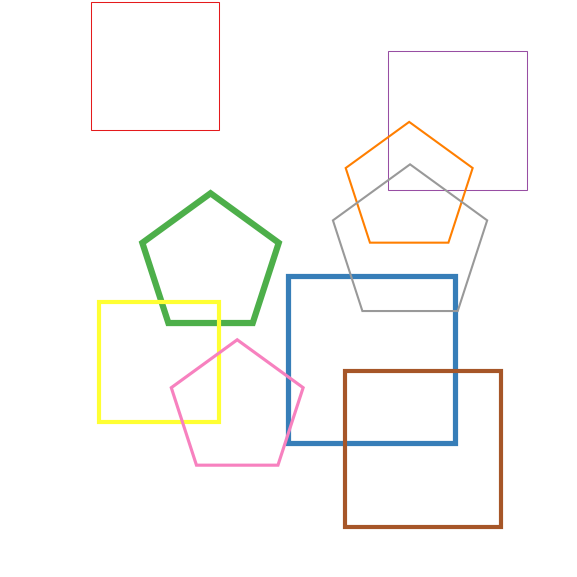[{"shape": "square", "thickness": 0.5, "radius": 0.55, "center": [0.268, 0.884]}, {"shape": "square", "thickness": 2.5, "radius": 0.72, "center": [0.643, 0.377]}, {"shape": "pentagon", "thickness": 3, "radius": 0.62, "center": [0.365, 0.54]}, {"shape": "square", "thickness": 0.5, "radius": 0.6, "center": [0.792, 0.79]}, {"shape": "pentagon", "thickness": 1, "radius": 0.58, "center": [0.709, 0.672]}, {"shape": "square", "thickness": 2, "radius": 0.52, "center": [0.275, 0.372]}, {"shape": "square", "thickness": 2, "radius": 0.67, "center": [0.733, 0.222]}, {"shape": "pentagon", "thickness": 1.5, "radius": 0.6, "center": [0.411, 0.291]}, {"shape": "pentagon", "thickness": 1, "radius": 0.7, "center": [0.71, 0.574]}]